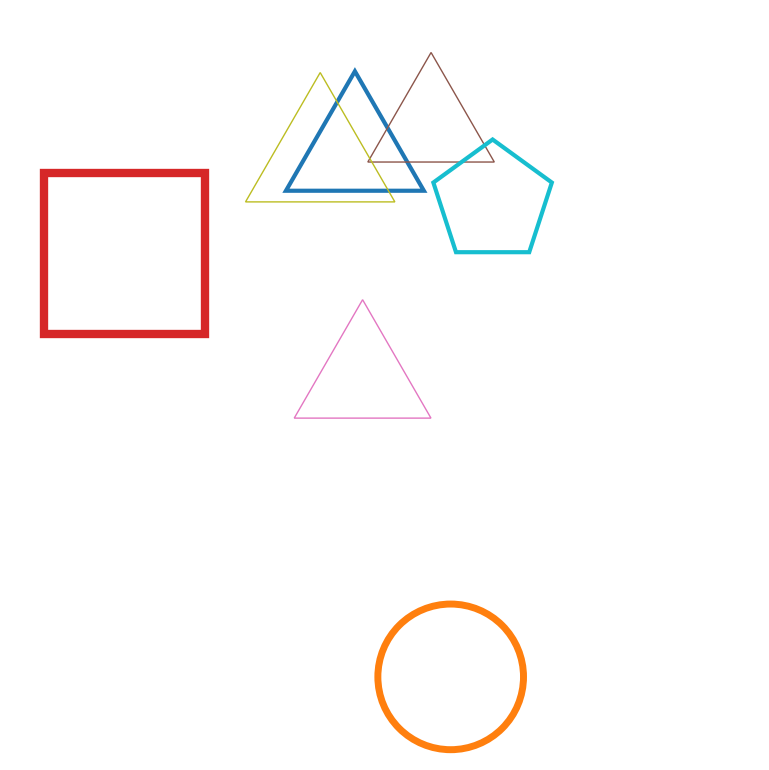[{"shape": "triangle", "thickness": 1.5, "radius": 0.52, "center": [0.461, 0.804]}, {"shape": "circle", "thickness": 2.5, "radius": 0.47, "center": [0.585, 0.121]}, {"shape": "square", "thickness": 3, "radius": 0.52, "center": [0.162, 0.671]}, {"shape": "triangle", "thickness": 0.5, "radius": 0.47, "center": [0.56, 0.837]}, {"shape": "triangle", "thickness": 0.5, "radius": 0.51, "center": [0.471, 0.508]}, {"shape": "triangle", "thickness": 0.5, "radius": 0.56, "center": [0.416, 0.794]}, {"shape": "pentagon", "thickness": 1.5, "radius": 0.4, "center": [0.64, 0.738]}]